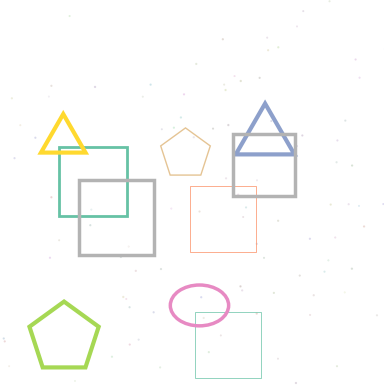[{"shape": "square", "thickness": 2, "radius": 0.44, "center": [0.242, 0.529]}, {"shape": "square", "thickness": 0.5, "radius": 0.43, "center": [0.593, 0.104]}, {"shape": "square", "thickness": 0.5, "radius": 0.43, "center": [0.578, 0.432]}, {"shape": "triangle", "thickness": 3, "radius": 0.44, "center": [0.689, 0.643]}, {"shape": "oval", "thickness": 2.5, "radius": 0.38, "center": [0.518, 0.207]}, {"shape": "pentagon", "thickness": 3, "radius": 0.47, "center": [0.166, 0.122]}, {"shape": "triangle", "thickness": 3, "radius": 0.33, "center": [0.164, 0.637]}, {"shape": "pentagon", "thickness": 1, "radius": 0.34, "center": [0.482, 0.6]}, {"shape": "square", "thickness": 2.5, "radius": 0.4, "center": [0.685, 0.572]}, {"shape": "square", "thickness": 2.5, "radius": 0.49, "center": [0.302, 0.436]}]